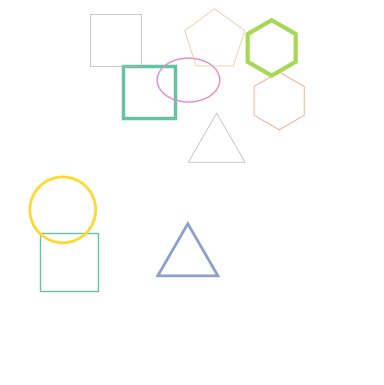[{"shape": "square", "thickness": 1, "radius": 0.38, "center": [0.18, 0.318]}, {"shape": "square", "thickness": 2.5, "radius": 0.34, "center": [0.388, 0.76]}, {"shape": "hexagon", "thickness": 0.5, "radius": 0.38, "center": [0.725, 0.738]}, {"shape": "triangle", "thickness": 2, "radius": 0.45, "center": [0.488, 0.329]}, {"shape": "oval", "thickness": 1, "radius": 0.41, "center": [0.49, 0.792]}, {"shape": "hexagon", "thickness": 3, "radius": 0.36, "center": [0.706, 0.876]}, {"shape": "circle", "thickness": 2, "radius": 0.43, "center": [0.163, 0.455]}, {"shape": "pentagon", "thickness": 0.5, "radius": 0.41, "center": [0.558, 0.895]}, {"shape": "triangle", "thickness": 0.5, "radius": 0.43, "center": [0.563, 0.621]}, {"shape": "square", "thickness": 0.5, "radius": 0.34, "center": [0.3, 0.896]}]